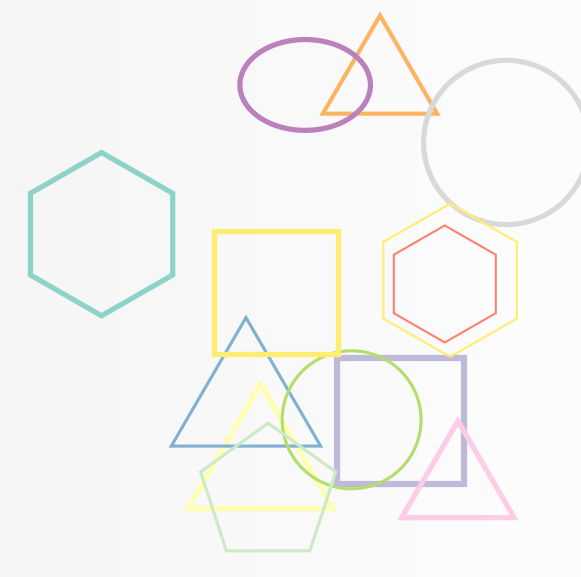[{"shape": "hexagon", "thickness": 2.5, "radius": 0.71, "center": [0.175, 0.594]}, {"shape": "triangle", "thickness": 2.5, "radius": 0.72, "center": [0.448, 0.19]}, {"shape": "square", "thickness": 3, "radius": 0.55, "center": [0.688, 0.27]}, {"shape": "hexagon", "thickness": 1, "radius": 0.51, "center": [0.765, 0.507]}, {"shape": "triangle", "thickness": 1.5, "radius": 0.74, "center": [0.423, 0.301]}, {"shape": "triangle", "thickness": 2, "radius": 0.57, "center": [0.654, 0.859]}, {"shape": "circle", "thickness": 1.5, "radius": 0.6, "center": [0.605, 0.272]}, {"shape": "triangle", "thickness": 2.5, "radius": 0.56, "center": [0.788, 0.159]}, {"shape": "circle", "thickness": 2.5, "radius": 0.71, "center": [0.871, 0.752]}, {"shape": "oval", "thickness": 2.5, "radius": 0.56, "center": [0.525, 0.852]}, {"shape": "pentagon", "thickness": 1.5, "radius": 0.61, "center": [0.461, 0.144]}, {"shape": "square", "thickness": 2.5, "radius": 0.53, "center": [0.476, 0.493]}, {"shape": "hexagon", "thickness": 1, "radius": 0.66, "center": [0.774, 0.514]}]